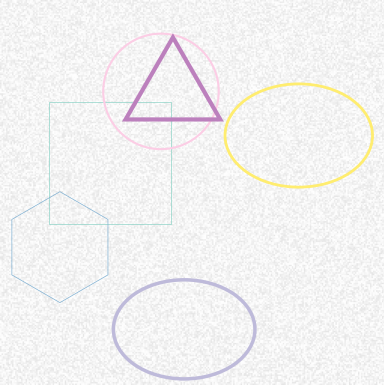[{"shape": "square", "thickness": 0.5, "radius": 0.79, "center": [0.286, 0.577]}, {"shape": "oval", "thickness": 2.5, "radius": 0.92, "center": [0.478, 0.145]}, {"shape": "hexagon", "thickness": 0.5, "radius": 0.72, "center": [0.156, 0.358]}, {"shape": "circle", "thickness": 1.5, "radius": 0.75, "center": [0.418, 0.763]}, {"shape": "triangle", "thickness": 3, "radius": 0.71, "center": [0.449, 0.761]}, {"shape": "oval", "thickness": 2, "radius": 0.96, "center": [0.776, 0.648]}]